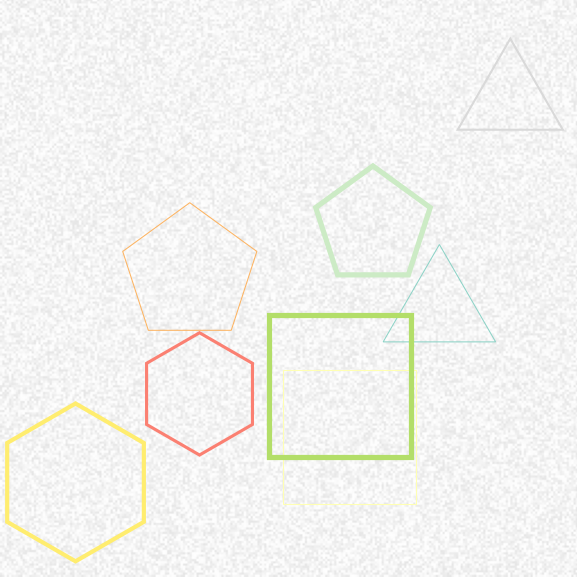[{"shape": "triangle", "thickness": 0.5, "radius": 0.56, "center": [0.761, 0.463]}, {"shape": "square", "thickness": 0.5, "radius": 0.58, "center": [0.605, 0.242]}, {"shape": "hexagon", "thickness": 1.5, "radius": 0.53, "center": [0.345, 0.317]}, {"shape": "pentagon", "thickness": 0.5, "radius": 0.61, "center": [0.329, 0.526]}, {"shape": "square", "thickness": 2.5, "radius": 0.62, "center": [0.589, 0.33]}, {"shape": "triangle", "thickness": 1, "radius": 0.53, "center": [0.884, 0.827]}, {"shape": "pentagon", "thickness": 2.5, "radius": 0.52, "center": [0.646, 0.608]}, {"shape": "hexagon", "thickness": 2, "radius": 0.68, "center": [0.131, 0.164]}]